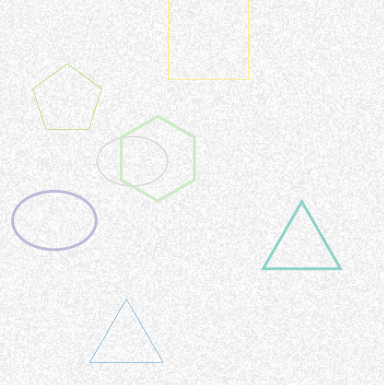[{"shape": "triangle", "thickness": 2, "radius": 0.58, "center": [0.784, 0.36]}, {"shape": "oval", "thickness": 2, "radius": 0.54, "center": [0.141, 0.427]}, {"shape": "triangle", "thickness": 0.5, "radius": 0.55, "center": [0.328, 0.114]}, {"shape": "pentagon", "thickness": 0.5, "radius": 0.47, "center": [0.175, 0.74]}, {"shape": "oval", "thickness": 1, "radius": 0.46, "center": [0.344, 0.581]}, {"shape": "hexagon", "thickness": 2, "radius": 0.55, "center": [0.41, 0.588]}, {"shape": "square", "thickness": 0.5, "radius": 0.52, "center": [0.54, 0.898]}]